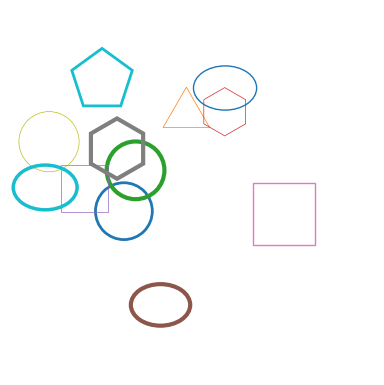[{"shape": "oval", "thickness": 1, "radius": 0.41, "center": [0.585, 0.771]}, {"shape": "circle", "thickness": 2, "radius": 0.37, "center": [0.322, 0.452]}, {"shape": "triangle", "thickness": 0.5, "radius": 0.35, "center": [0.484, 0.704]}, {"shape": "circle", "thickness": 3, "radius": 0.37, "center": [0.352, 0.558]}, {"shape": "hexagon", "thickness": 0.5, "radius": 0.31, "center": [0.584, 0.71]}, {"shape": "square", "thickness": 0.5, "radius": 0.31, "center": [0.22, 0.51]}, {"shape": "oval", "thickness": 3, "radius": 0.39, "center": [0.417, 0.208]}, {"shape": "square", "thickness": 1, "radius": 0.4, "center": [0.737, 0.444]}, {"shape": "hexagon", "thickness": 3, "radius": 0.39, "center": [0.304, 0.614]}, {"shape": "circle", "thickness": 0.5, "radius": 0.39, "center": [0.127, 0.632]}, {"shape": "oval", "thickness": 2.5, "radius": 0.41, "center": [0.117, 0.513]}, {"shape": "pentagon", "thickness": 2, "radius": 0.41, "center": [0.265, 0.792]}]